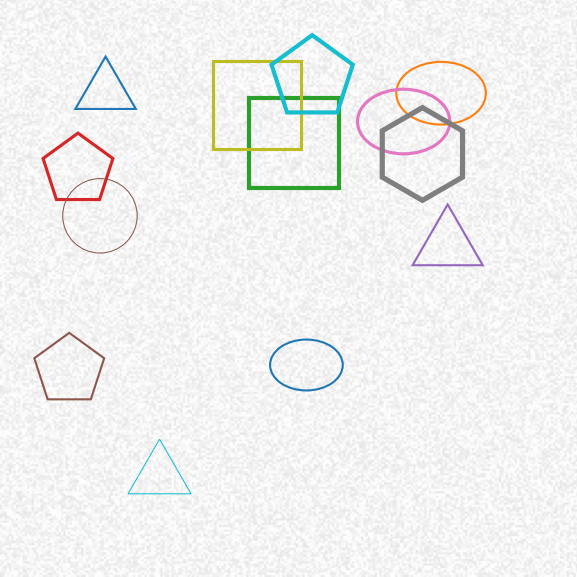[{"shape": "triangle", "thickness": 1, "radius": 0.3, "center": [0.183, 0.841]}, {"shape": "oval", "thickness": 1, "radius": 0.31, "center": [0.531, 0.367]}, {"shape": "oval", "thickness": 1, "radius": 0.39, "center": [0.764, 0.838]}, {"shape": "square", "thickness": 2, "radius": 0.39, "center": [0.51, 0.751]}, {"shape": "pentagon", "thickness": 1.5, "radius": 0.32, "center": [0.135, 0.705]}, {"shape": "triangle", "thickness": 1, "radius": 0.35, "center": [0.775, 0.575]}, {"shape": "pentagon", "thickness": 1, "radius": 0.32, "center": [0.12, 0.359]}, {"shape": "circle", "thickness": 0.5, "radius": 0.32, "center": [0.173, 0.625]}, {"shape": "oval", "thickness": 1.5, "radius": 0.4, "center": [0.699, 0.789]}, {"shape": "hexagon", "thickness": 2.5, "radius": 0.4, "center": [0.731, 0.733]}, {"shape": "square", "thickness": 1.5, "radius": 0.38, "center": [0.445, 0.817]}, {"shape": "pentagon", "thickness": 2, "radius": 0.37, "center": [0.541, 0.864]}, {"shape": "triangle", "thickness": 0.5, "radius": 0.32, "center": [0.276, 0.176]}]